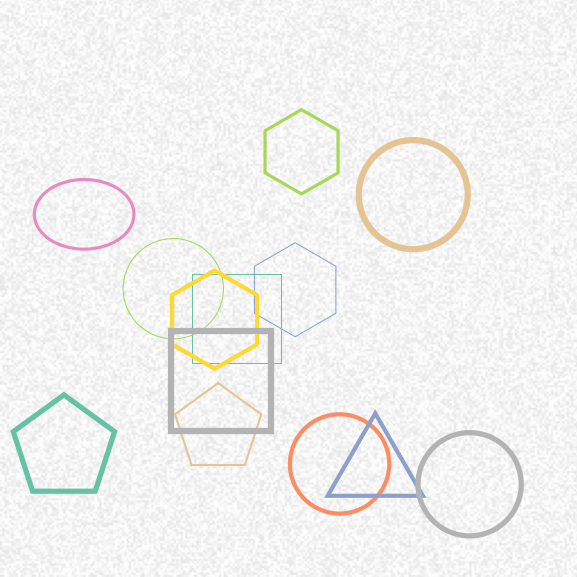[{"shape": "square", "thickness": 0.5, "radius": 0.38, "center": [0.409, 0.447]}, {"shape": "pentagon", "thickness": 2.5, "radius": 0.46, "center": [0.111, 0.223]}, {"shape": "circle", "thickness": 2, "radius": 0.43, "center": [0.588, 0.196]}, {"shape": "triangle", "thickness": 2, "radius": 0.48, "center": [0.65, 0.188]}, {"shape": "hexagon", "thickness": 0.5, "radius": 0.41, "center": [0.511, 0.497]}, {"shape": "oval", "thickness": 1.5, "radius": 0.43, "center": [0.146, 0.628]}, {"shape": "hexagon", "thickness": 1.5, "radius": 0.36, "center": [0.522, 0.736]}, {"shape": "circle", "thickness": 0.5, "radius": 0.43, "center": [0.3, 0.499]}, {"shape": "hexagon", "thickness": 2, "radius": 0.43, "center": [0.372, 0.446]}, {"shape": "circle", "thickness": 3, "radius": 0.47, "center": [0.716, 0.662]}, {"shape": "pentagon", "thickness": 1, "radius": 0.39, "center": [0.378, 0.257]}, {"shape": "square", "thickness": 3, "radius": 0.43, "center": [0.383, 0.339]}, {"shape": "circle", "thickness": 2.5, "radius": 0.45, "center": [0.813, 0.161]}]